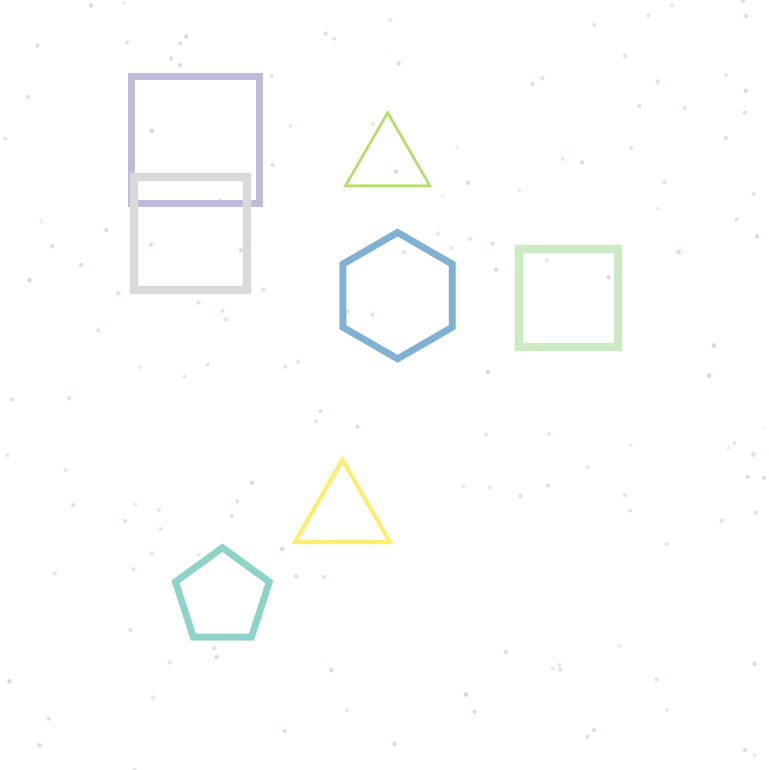[{"shape": "pentagon", "thickness": 2.5, "radius": 0.32, "center": [0.289, 0.225]}, {"shape": "square", "thickness": 2.5, "radius": 0.41, "center": [0.253, 0.819]}, {"shape": "hexagon", "thickness": 2.5, "radius": 0.41, "center": [0.516, 0.616]}, {"shape": "triangle", "thickness": 1, "radius": 0.32, "center": [0.503, 0.79]}, {"shape": "square", "thickness": 3, "radius": 0.37, "center": [0.247, 0.696]}, {"shape": "square", "thickness": 3, "radius": 0.32, "center": [0.738, 0.613]}, {"shape": "triangle", "thickness": 1.5, "radius": 0.36, "center": [0.445, 0.332]}]